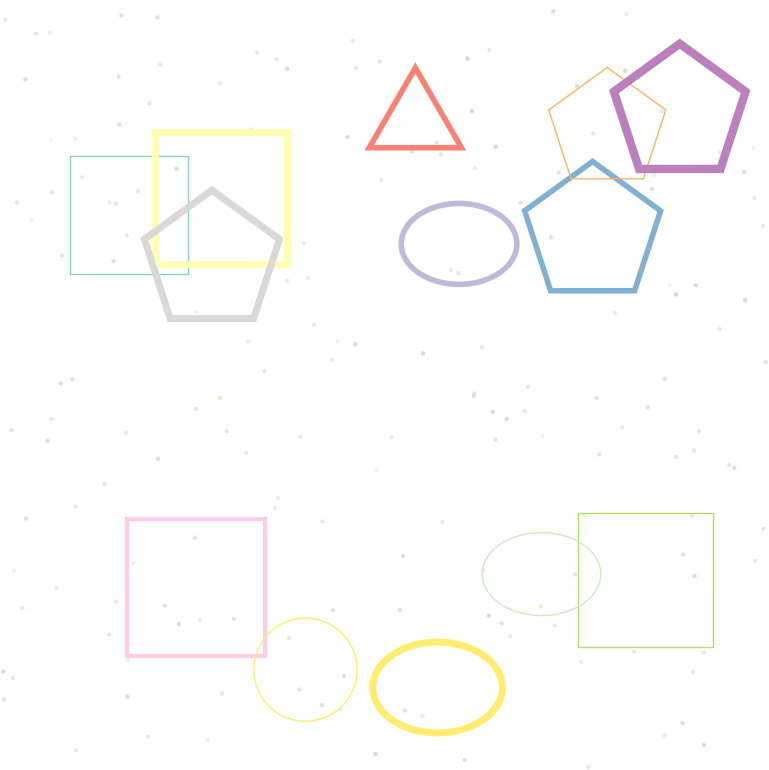[{"shape": "square", "thickness": 0.5, "radius": 0.38, "center": [0.167, 0.72]}, {"shape": "square", "thickness": 2.5, "radius": 0.43, "center": [0.287, 0.743]}, {"shape": "oval", "thickness": 2, "radius": 0.38, "center": [0.596, 0.683]}, {"shape": "triangle", "thickness": 2, "radius": 0.35, "center": [0.539, 0.843]}, {"shape": "pentagon", "thickness": 2, "radius": 0.46, "center": [0.77, 0.697]}, {"shape": "pentagon", "thickness": 0.5, "radius": 0.4, "center": [0.789, 0.832]}, {"shape": "square", "thickness": 0.5, "radius": 0.44, "center": [0.838, 0.246]}, {"shape": "square", "thickness": 1.5, "radius": 0.45, "center": [0.254, 0.237]}, {"shape": "pentagon", "thickness": 2.5, "radius": 0.46, "center": [0.275, 0.661]}, {"shape": "pentagon", "thickness": 3, "radius": 0.45, "center": [0.883, 0.853]}, {"shape": "oval", "thickness": 0.5, "radius": 0.38, "center": [0.703, 0.254]}, {"shape": "circle", "thickness": 0.5, "radius": 0.34, "center": [0.397, 0.13]}, {"shape": "oval", "thickness": 2.5, "radius": 0.42, "center": [0.568, 0.107]}]